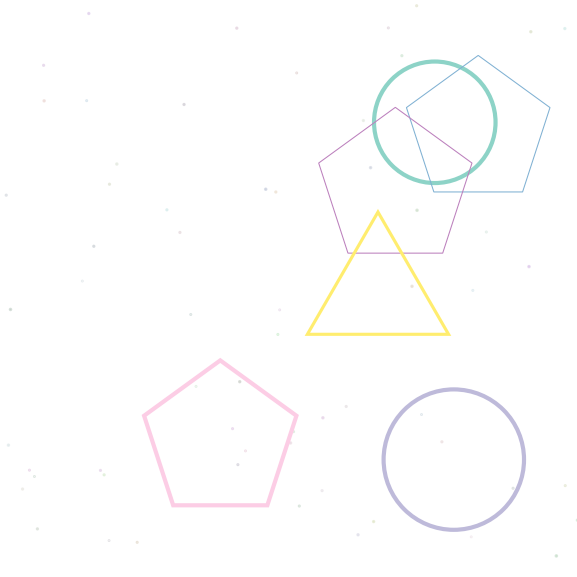[{"shape": "circle", "thickness": 2, "radius": 0.53, "center": [0.753, 0.787]}, {"shape": "circle", "thickness": 2, "radius": 0.61, "center": [0.786, 0.203]}, {"shape": "pentagon", "thickness": 0.5, "radius": 0.65, "center": [0.828, 0.772]}, {"shape": "pentagon", "thickness": 2, "radius": 0.69, "center": [0.381, 0.236]}, {"shape": "pentagon", "thickness": 0.5, "radius": 0.7, "center": [0.685, 0.674]}, {"shape": "triangle", "thickness": 1.5, "radius": 0.71, "center": [0.654, 0.491]}]